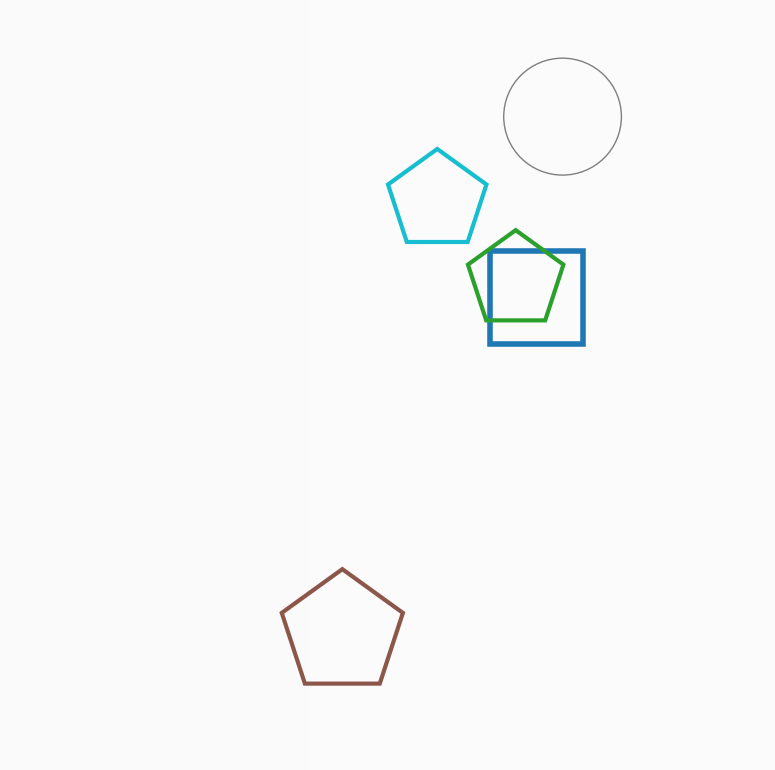[{"shape": "square", "thickness": 2, "radius": 0.3, "center": [0.692, 0.614]}, {"shape": "pentagon", "thickness": 1.5, "radius": 0.32, "center": [0.665, 0.636]}, {"shape": "pentagon", "thickness": 1.5, "radius": 0.41, "center": [0.442, 0.179]}, {"shape": "circle", "thickness": 0.5, "radius": 0.38, "center": [0.726, 0.849]}, {"shape": "pentagon", "thickness": 1.5, "radius": 0.33, "center": [0.564, 0.74]}]